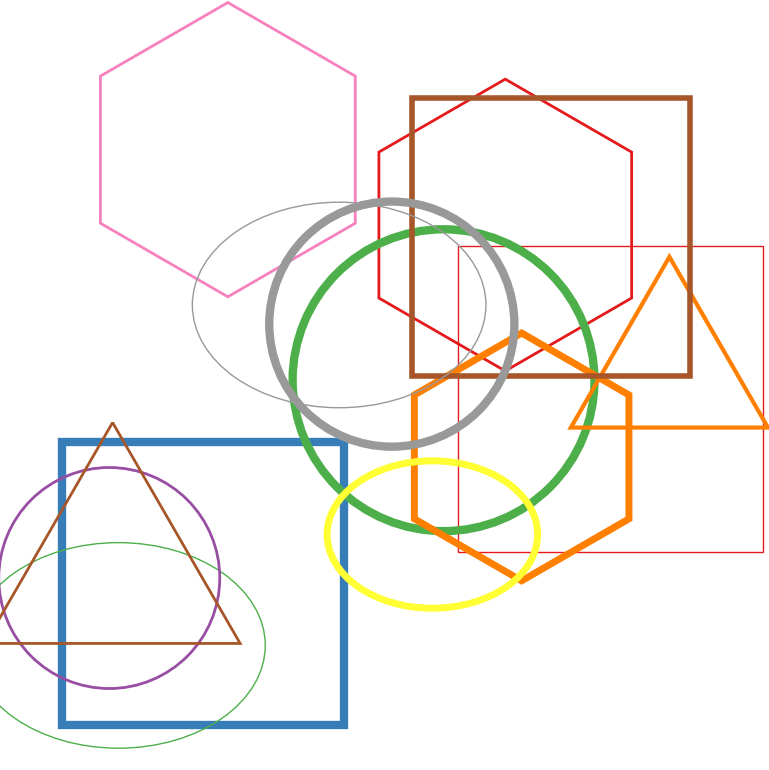[{"shape": "square", "thickness": 0.5, "radius": 0.99, "center": [0.793, 0.482]}, {"shape": "hexagon", "thickness": 1, "radius": 0.95, "center": [0.656, 0.708]}, {"shape": "square", "thickness": 3, "radius": 0.92, "center": [0.264, 0.242]}, {"shape": "oval", "thickness": 0.5, "radius": 0.95, "center": [0.154, 0.162]}, {"shape": "circle", "thickness": 3, "radius": 0.98, "center": [0.576, 0.506]}, {"shape": "circle", "thickness": 1, "radius": 0.72, "center": [0.142, 0.249]}, {"shape": "hexagon", "thickness": 2.5, "radius": 0.8, "center": [0.677, 0.407]}, {"shape": "triangle", "thickness": 1.5, "radius": 0.74, "center": [0.869, 0.519]}, {"shape": "oval", "thickness": 2.5, "radius": 0.68, "center": [0.562, 0.306]}, {"shape": "square", "thickness": 2, "radius": 0.91, "center": [0.716, 0.692]}, {"shape": "triangle", "thickness": 1, "radius": 0.96, "center": [0.146, 0.26]}, {"shape": "hexagon", "thickness": 1, "radius": 0.96, "center": [0.296, 0.806]}, {"shape": "circle", "thickness": 3, "radius": 0.8, "center": [0.509, 0.579]}, {"shape": "oval", "thickness": 0.5, "radius": 0.95, "center": [0.44, 0.604]}]